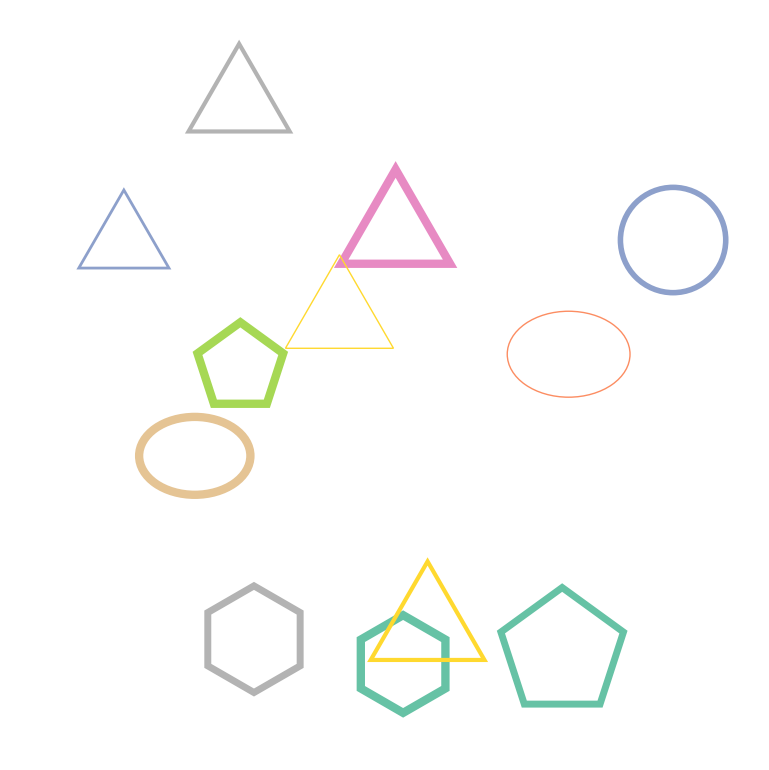[{"shape": "hexagon", "thickness": 3, "radius": 0.32, "center": [0.524, 0.138]}, {"shape": "pentagon", "thickness": 2.5, "radius": 0.42, "center": [0.73, 0.153]}, {"shape": "oval", "thickness": 0.5, "radius": 0.4, "center": [0.738, 0.54]}, {"shape": "circle", "thickness": 2, "radius": 0.34, "center": [0.874, 0.688]}, {"shape": "triangle", "thickness": 1, "radius": 0.34, "center": [0.161, 0.686]}, {"shape": "triangle", "thickness": 3, "radius": 0.41, "center": [0.514, 0.698]}, {"shape": "pentagon", "thickness": 3, "radius": 0.29, "center": [0.312, 0.523]}, {"shape": "triangle", "thickness": 1.5, "radius": 0.43, "center": [0.555, 0.186]}, {"shape": "triangle", "thickness": 0.5, "radius": 0.4, "center": [0.441, 0.588]}, {"shape": "oval", "thickness": 3, "radius": 0.36, "center": [0.253, 0.408]}, {"shape": "triangle", "thickness": 1.5, "radius": 0.38, "center": [0.311, 0.867]}, {"shape": "hexagon", "thickness": 2.5, "radius": 0.35, "center": [0.33, 0.17]}]